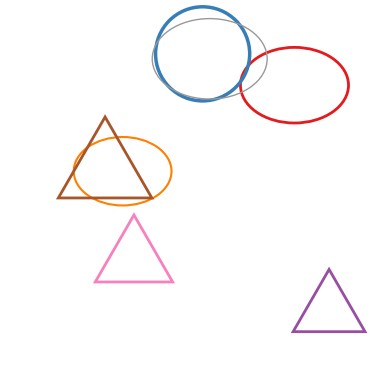[{"shape": "oval", "thickness": 2, "radius": 0.7, "center": [0.765, 0.779]}, {"shape": "circle", "thickness": 2.5, "radius": 0.61, "center": [0.526, 0.86]}, {"shape": "triangle", "thickness": 2, "radius": 0.54, "center": [0.855, 0.192]}, {"shape": "oval", "thickness": 1.5, "radius": 0.63, "center": [0.319, 0.555]}, {"shape": "triangle", "thickness": 2, "radius": 0.7, "center": [0.273, 0.556]}, {"shape": "triangle", "thickness": 2, "radius": 0.58, "center": [0.348, 0.326]}, {"shape": "oval", "thickness": 1, "radius": 0.75, "center": [0.545, 0.847]}]